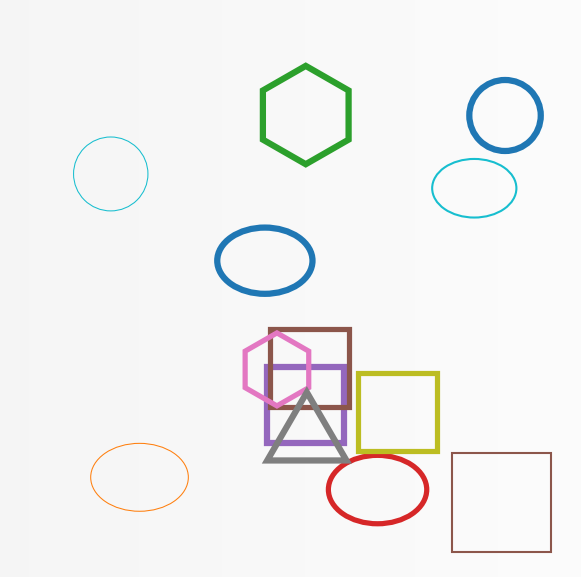[{"shape": "circle", "thickness": 3, "radius": 0.31, "center": [0.869, 0.799]}, {"shape": "oval", "thickness": 3, "radius": 0.41, "center": [0.456, 0.548]}, {"shape": "oval", "thickness": 0.5, "radius": 0.42, "center": [0.24, 0.173]}, {"shape": "hexagon", "thickness": 3, "radius": 0.43, "center": [0.526, 0.8]}, {"shape": "oval", "thickness": 2.5, "radius": 0.42, "center": [0.65, 0.151]}, {"shape": "square", "thickness": 3, "radius": 0.33, "center": [0.526, 0.298]}, {"shape": "square", "thickness": 1, "radius": 0.43, "center": [0.862, 0.129]}, {"shape": "square", "thickness": 2.5, "radius": 0.34, "center": [0.533, 0.362]}, {"shape": "hexagon", "thickness": 2.5, "radius": 0.32, "center": [0.476, 0.359]}, {"shape": "triangle", "thickness": 3, "radius": 0.39, "center": [0.528, 0.241]}, {"shape": "square", "thickness": 2.5, "radius": 0.34, "center": [0.683, 0.286]}, {"shape": "oval", "thickness": 1, "radius": 0.36, "center": [0.816, 0.673]}, {"shape": "circle", "thickness": 0.5, "radius": 0.32, "center": [0.191, 0.698]}]